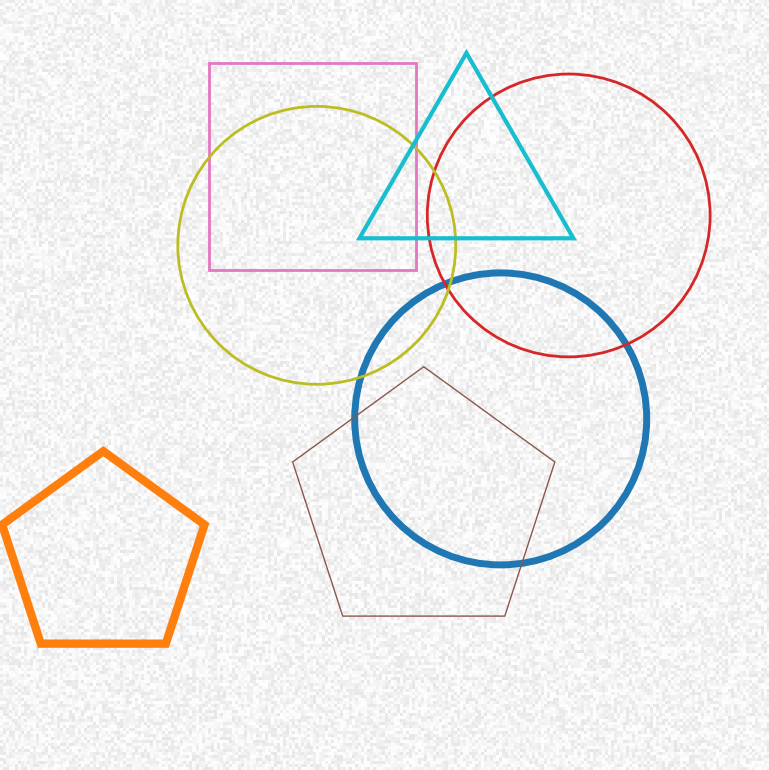[{"shape": "circle", "thickness": 2.5, "radius": 0.95, "center": [0.65, 0.456]}, {"shape": "pentagon", "thickness": 3, "radius": 0.69, "center": [0.134, 0.276]}, {"shape": "circle", "thickness": 1, "radius": 0.92, "center": [0.739, 0.72]}, {"shape": "pentagon", "thickness": 0.5, "radius": 0.9, "center": [0.55, 0.345]}, {"shape": "square", "thickness": 1, "radius": 0.67, "center": [0.406, 0.783]}, {"shape": "circle", "thickness": 1, "radius": 0.9, "center": [0.411, 0.681]}, {"shape": "triangle", "thickness": 1.5, "radius": 0.8, "center": [0.606, 0.771]}]